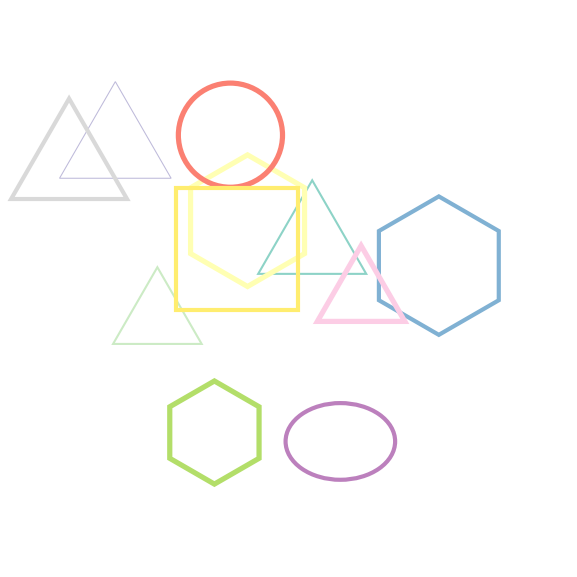[{"shape": "triangle", "thickness": 1, "radius": 0.54, "center": [0.541, 0.579]}, {"shape": "hexagon", "thickness": 2.5, "radius": 0.57, "center": [0.429, 0.617]}, {"shape": "triangle", "thickness": 0.5, "radius": 0.56, "center": [0.2, 0.746]}, {"shape": "circle", "thickness": 2.5, "radius": 0.45, "center": [0.399, 0.765]}, {"shape": "hexagon", "thickness": 2, "radius": 0.6, "center": [0.76, 0.539]}, {"shape": "hexagon", "thickness": 2.5, "radius": 0.45, "center": [0.371, 0.25]}, {"shape": "triangle", "thickness": 2.5, "radius": 0.44, "center": [0.625, 0.486]}, {"shape": "triangle", "thickness": 2, "radius": 0.58, "center": [0.12, 0.712]}, {"shape": "oval", "thickness": 2, "radius": 0.47, "center": [0.589, 0.235]}, {"shape": "triangle", "thickness": 1, "radius": 0.44, "center": [0.272, 0.448]}, {"shape": "square", "thickness": 2, "radius": 0.53, "center": [0.41, 0.568]}]